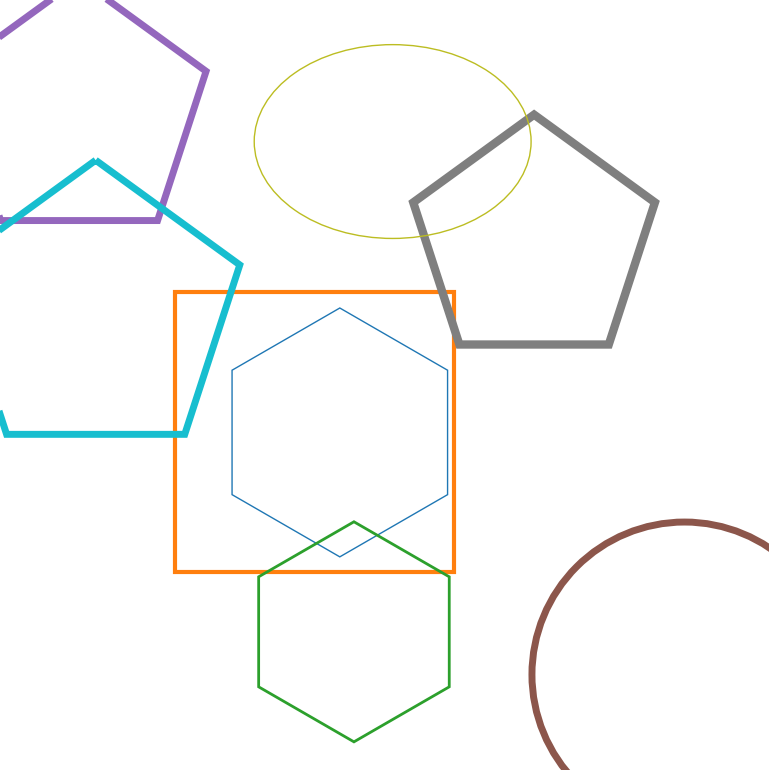[{"shape": "hexagon", "thickness": 0.5, "radius": 0.81, "center": [0.441, 0.438]}, {"shape": "square", "thickness": 1.5, "radius": 0.91, "center": [0.409, 0.439]}, {"shape": "hexagon", "thickness": 1, "radius": 0.71, "center": [0.46, 0.179]}, {"shape": "pentagon", "thickness": 2.5, "radius": 0.87, "center": [0.103, 0.854]}, {"shape": "circle", "thickness": 2.5, "radius": 0.99, "center": [0.889, 0.124]}, {"shape": "pentagon", "thickness": 3, "radius": 0.83, "center": [0.694, 0.686]}, {"shape": "oval", "thickness": 0.5, "radius": 0.9, "center": [0.51, 0.816]}, {"shape": "pentagon", "thickness": 2.5, "radius": 0.98, "center": [0.124, 0.595]}]